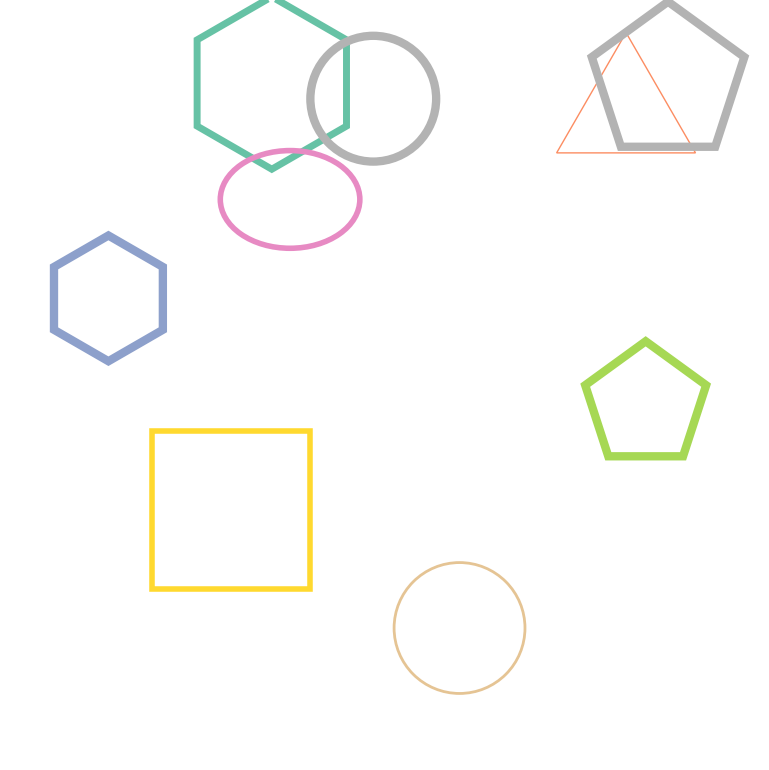[{"shape": "hexagon", "thickness": 2.5, "radius": 0.56, "center": [0.353, 0.892]}, {"shape": "triangle", "thickness": 0.5, "radius": 0.52, "center": [0.813, 0.854]}, {"shape": "hexagon", "thickness": 3, "radius": 0.41, "center": [0.141, 0.613]}, {"shape": "oval", "thickness": 2, "radius": 0.45, "center": [0.377, 0.741]}, {"shape": "pentagon", "thickness": 3, "radius": 0.41, "center": [0.839, 0.474]}, {"shape": "square", "thickness": 2, "radius": 0.51, "center": [0.3, 0.337]}, {"shape": "circle", "thickness": 1, "radius": 0.42, "center": [0.597, 0.184]}, {"shape": "circle", "thickness": 3, "radius": 0.41, "center": [0.485, 0.872]}, {"shape": "pentagon", "thickness": 3, "radius": 0.52, "center": [0.868, 0.894]}]